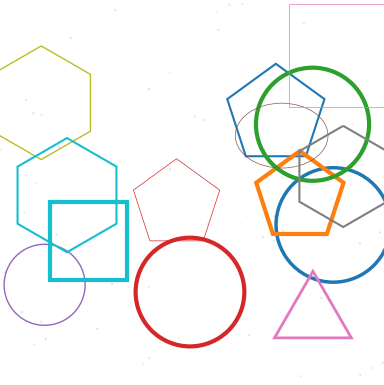[{"shape": "pentagon", "thickness": 1.5, "radius": 0.66, "center": [0.716, 0.702]}, {"shape": "circle", "thickness": 2.5, "radius": 0.74, "center": [0.866, 0.416]}, {"shape": "pentagon", "thickness": 3, "radius": 0.6, "center": [0.779, 0.489]}, {"shape": "circle", "thickness": 3, "radius": 0.73, "center": [0.812, 0.677]}, {"shape": "circle", "thickness": 3, "radius": 0.71, "center": [0.493, 0.241]}, {"shape": "pentagon", "thickness": 0.5, "radius": 0.59, "center": [0.459, 0.47]}, {"shape": "circle", "thickness": 1, "radius": 0.53, "center": [0.116, 0.26]}, {"shape": "oval", "thickness": 0.5, "radius": 0.6, "center": [0.732, 0.648]}, {"shape": "square", "thickness": 0.5, "radius": 0.67, "center": [0.885, 0.856]}, {"shape": "triangle", "thickness": 2, "radius": 0.58, "center": [0.813, 0.18]}, {"shape": "hexagon", "thickness": 1.5, "radius": 0.66, "center": [0.891, 0.542]}, {"shape": "hexagon", "thickness": 1, "radius": 0.74, "center": [0.107, 0.733]}, {"shape": "square", "thickness": 3, "radius": 0.5, "center": [0.23, 0.374]}, {"shape": "hexagon", "thickness": 1.5, "radius": 0.74, "center": [0.174, 0.493]}]